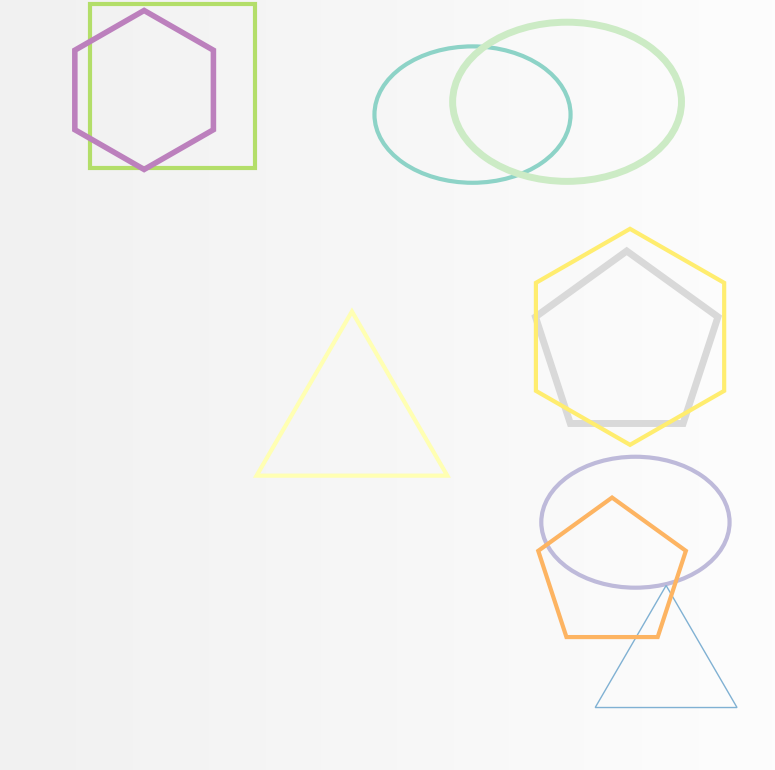[{"shape": "oval", "thickness": 1.5, "radius": 0.63, "center": [0.61, 0.851]}, {"shape": "triangle", "thickness": 1.5, "radius": 0.71, "center": [0.454, 0.453]}, {"shape": "oval", "thickness": 1.5, "radius": 0.61, "center": [0.82, 0.322]}, {"shape": "triangle", "thickness": 0.5, "radius": 0.53, "center": [0.86, 0.134]}, {"shape": "pentagon", "thickness": 1.5, "radius": 0.5, "center": [0.79, 0.254]}, {"shape": "square", "thickness": 1.5, "radius": 0.53, "center": [0.223, 0.888]}, {"shape": "pentagon", "thickness": 2.5, "radius": 0.62, "center": [0.809, 0.55]}, {"shape": "hexagon", "thickness": 2, "radius": 0.52, "center": [0.186, 0.883]}, {"shape": "oval", "thickness": 2.5, "radius": 0.74, "center": [0.732, 0.868]}, {"shape": "hexagon", "thickness": 1.5, "radius": 0.7, "center": [0.813, 0.563]}]